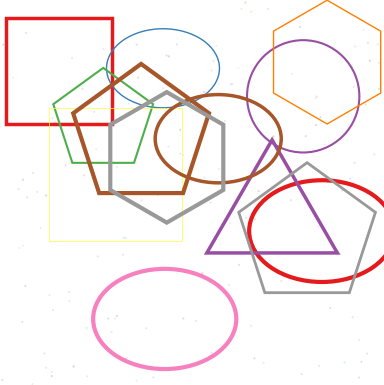[{"shape": "square", "thickness": 2.5, "radius": 0.69, "center": [0.152, 0.815]}, {"shape": "oval", "thickness": 3, "radius": 0.94, "center": [0.836, 0.4]}, {"shape": "oval", "thickness": 1, "radius": 0.73, "center": [0.423, 0.823]}, {"shape": "pentagon", "thickness": 1.5, "radius": 0.68, "center": [0.268, 0.687]}, {"shape": "circle", "thickness": 1.5, "radius": 0.73, "center": [0.788, 0.75]}, {"shape": "triangle", "thickness": 2.5, "radius": 0.98, "center": [0.707, 0.441]}, {"shape": "hexagon", "thickness": 1, "radius": 0.8, "center": [0.85, 0.839]}, {"shape": "square", "thickness": 0.5, "radius": 0.86, "center": [0.3, 0.548]}, {"shape": "pentagon", "thickness": 3, "radius": 0.93, "center": [0.366, 0.649]}, {"shape": "oval", "thickness": 2.5, "radius": 0.82, "center": [0.567, 0.64]}, {"shape": "oval", "thickness": 3, "radius": 0.93, "center": [0.428, 0.172]}, {"shape": "hexagon", "thickness": 3, "radius": 0.85, "center": [0.433, 0.591]}, {"shape": "pentagon", "thickness": 2, "radius": 0.93, "center": [0.798, 0.391]}]